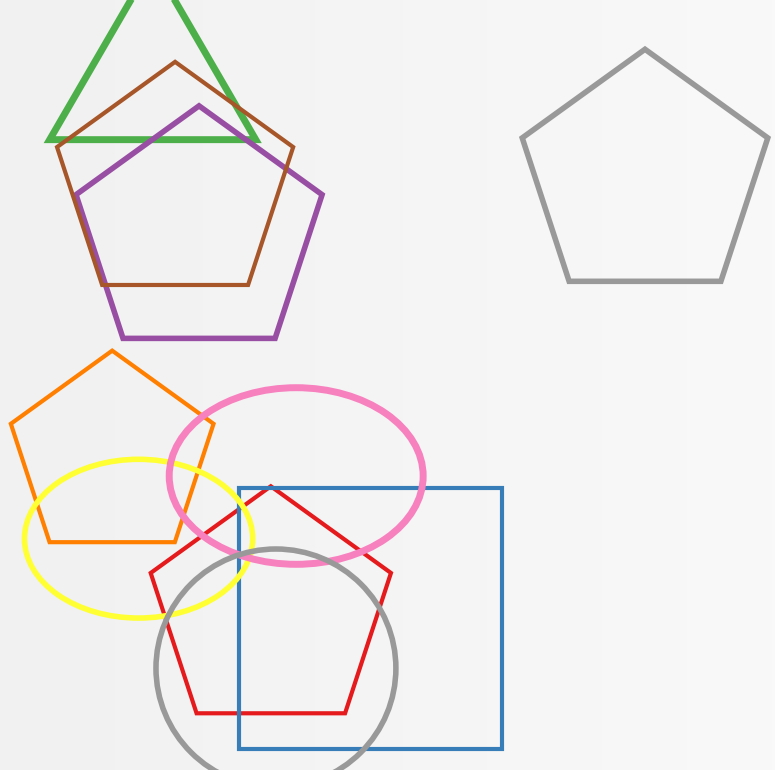[{"shape": "pentagon", "thickness": 1.5, "radius": 0.81, "center": [0.349, 0.206]}, {"shape": "square", "thickness": 1.5, "radius": 0.85, "center": [0.478, 0.196]}, {"shape": "triangle", "thickness": 2.5, "radius": 0.77, "center": [0.197, 0.895]}, {"shape": "pentagon", "thickness": 2, "radius": 0.83, "center": [0.257, 0.696]}, {"shape": "pentagon", "thickness": 1.5, "radius": 0.69, "center": [0.145, 0.407]}, {"shape": "oval", "thickness": 2, "radius": 0.74, "center": [0.179, 0.3]}, {"shape": "pentagon", "thickness": 1.5, "radius": 0.8, "center": [0.226, 0.759]}, {"shape": "oval", "thickness": 2.5, "radius": 0.82, "center": [0.382, 0.382]}, {"shape": "pentagon", "thickness": 2, "radius": 0.83, "center": [0.832, 0.769]}, {"shape": "circle", "thickness": 2, "radius": 0.77, "center": [0.356, 0.132]}]